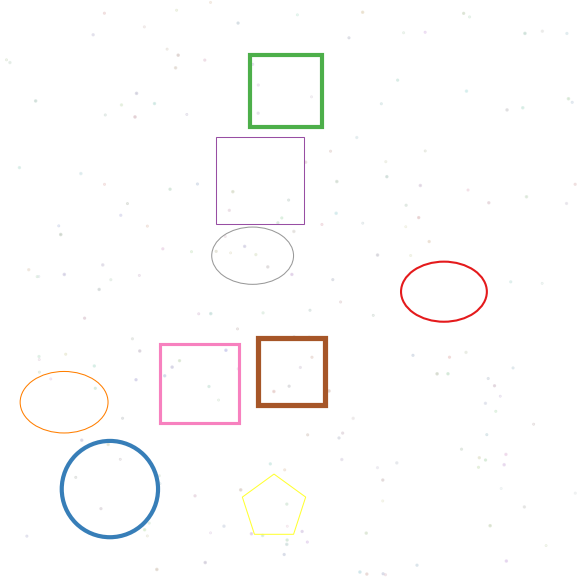[{"shape": "oval", "thickness": 1, "radius": 0.37, "center": [0.769, 0.494]}, {"shape": "circle", "thickness": 2, "radius": 0.42, "center": [0.19, 0.152]}, {"shape": "square", "thickness": 2, "radius": 0.31, "center": [0.495, 0.842]}, {"shape": "square", "thickness": 0.5, "radius": 0.38, "center": [0.45, 0.686]}, {"shape": "oval", "thickness": 0.5, "radius": 0.38, "center": [0.111, 0.303]}, {"shape": "pentagon", "thickness": 0.5, "radius": 0.29, "center": [0.474, 0.121]}, {"shape": "square", "thickness": 2.5, "radius": 0.29, "center": [0.505, 0.356]}, {"shape": "square", "thickness": 1.5, "radius": 0.34, "center": [0.345, 0.335]}, {"shape": "oval", "thickness": 0.5, "radius": 0.35, "center": [0.437, 0.556]}]